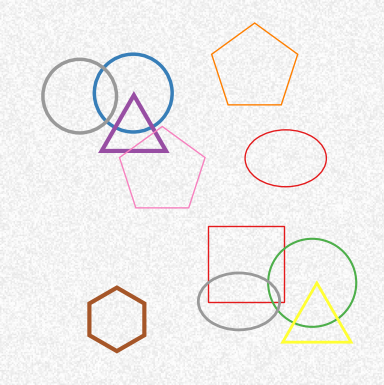[{"shape": "oval", "thickness": 1, "radius": 0.53, "center": [0.742, 0.589]}, {"shape": "square", "thickness": 1, "radius": 0.49, "center": [0.638, 0.315]}, {"shape": "circle", "thickness": 2.5, "radius": 0.51, "center": [0.346, 0.758]}, {"shape": "circle", "thickness": 1.5, "radius": 0.57, "center": [0.811, 0.265]}, {"shape": "triangle", "thickness": 3, "radius": 0.48, "center": [0.348, 0.656]}, {"shape": "pentagon", "thickness": 1, "radius": 0.59, "center": [0.662, 0.823]}, {"shape": "triangle", "thickness": 2, "radius": 0.51, "center": [0.823, 0.162]}, {"shape": "hexagon", "thickness": 3, "radius": 0.41, "center": [0.304, 0.17]}, {"shape": "pentagon", "thickness": 1, "radius": 0.58, "center": [0.421, 0.555]}, {"shape": "oval", "thickness": 2, "radius": 0.53, "center": [0.621, 0.217]}, {"shape": "circle", "thickness": 2.5, "radius": 0.48, "center": [0.207, 0.75]}]